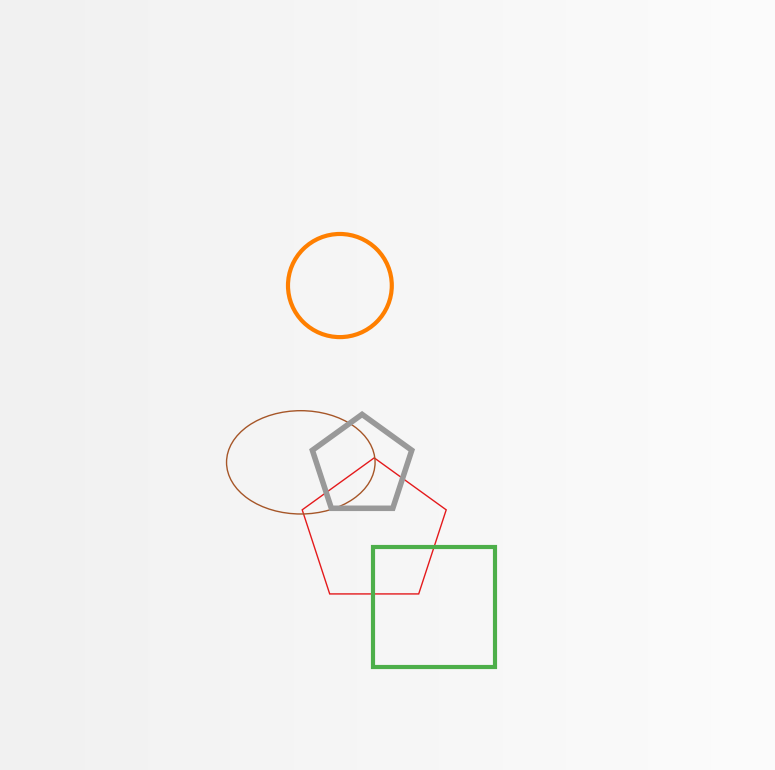[{"shape": "pentagon", "thickness": 0.5, "radius": 0.49, "center": [0.483, 0.308]}, {"shape": "square", "thickness": 1.5, "radius": 0.39, "center": [0.56, 0.212]}, {"shape": "circle", "thickness": 1.5, "radius": 0.33, "center": [0.439, 0.629]}, {"shape": "oval", "thickness": 0.5, "radius": 0.48, "center": [0.388, 0.4]}, {"shape": "pentagon", "thickness": 2, "radius": 0.34, "center": [0.467, 0.394]}]